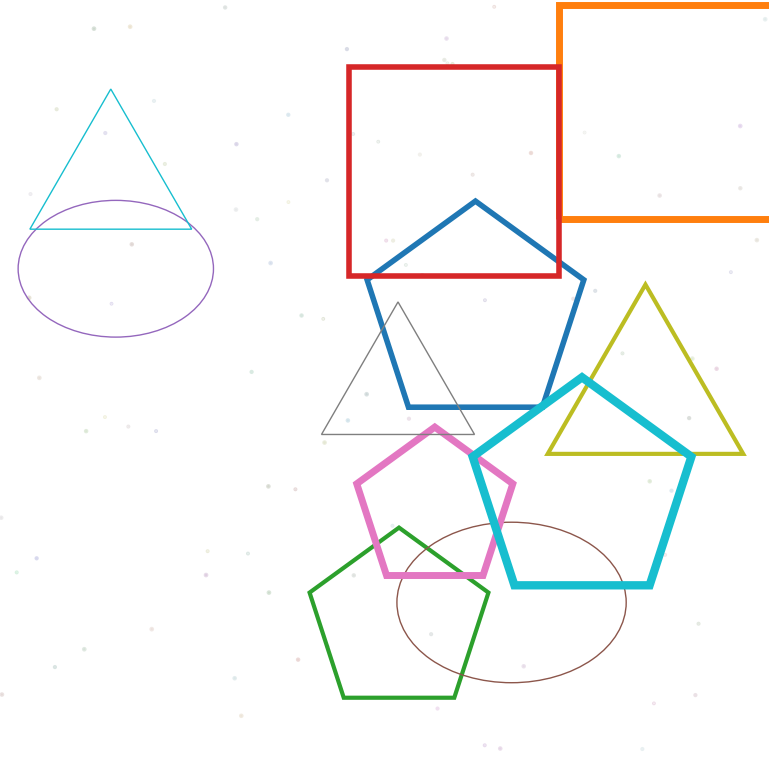[{"shape": "pentagon", "thickness": 2, "radius": 0.74, "center": [0.617, 0.591]}, {"shape": "square", "thickness": 2.5, "radius": 0.7, "center": [0.866, 0.854]}, {"shape": "pentagon", "thickness": 1.5, "radius": 0.61, "center": [0.518, 0.193]}, {"shape": "square", "thickness": 2, "radius": 0.68, "center": [0.59, 0.777]}, {"shape": "oval", "thickness": 0.5, "radius": 0.63, "center": [0.15, 0.651]}, {"shape": "oval", "thickness": 0.5, "radius": 0.74, "center": [0.664, 0.218]}, {"shape": "pentagon", "thickness": 2.5, "radius": 0.53, "center": [0.565, 0.339]}, {"shape": "triangle", "thickness": 0.5, "radius": 0.57, "center": [0.517, 0.493]}, {"shape": "triangle", "thickness": 1.5, "radius": 0.73, "center": [0.838, 0.484]}, {"shape": "triangle", "thickness": 0.5, "radius": 0.61, "center": [0.144, 0.763]}, {"shape": "pentagon", "thickness": 3, "radius": 0.75, "center": [0.756, 0.361]}]